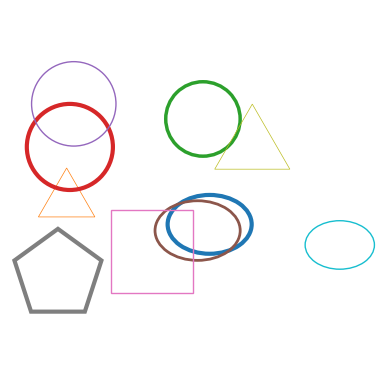[{"shape": "oval", "thickness": 3, "radius": 0.55, "center": [0.545, 0.417]}, {"shape": "triangle", "thickness": 0.5, "radius": 0.42, "center": [0.173, 0.479]}, {"shape": "circle", "thickness": 2.5, "radius": 0.48, "center": [0.527, 0.691]}, {"shape": "circle", "thickness": 3, "radius": 0.56, "center": [0.181, 0.618]}, {"shape": "circle", "thickness": 1, "radius": 0.55, "center": [0.192, 0.73]}, {"shape": "oval", "thickness": 2, "radius": 0.55, "center": [0.513, 0.401]}, {"shape": "square", "thickness": 1, "radius": 0.53, "center": [0.394, 0.347]}, {"shape": "pentagon", "thickness": 3, "radius": 0.59, "center": [0.15, 0.287]}, {"shape": "triangle", "thickness": 0.5, "radius": 0.56, "center": [0.655, 0.617]}, {"shape": "oval", "thickness": 1, "radius": 0.45, "center": [0.883, 0.364]}]